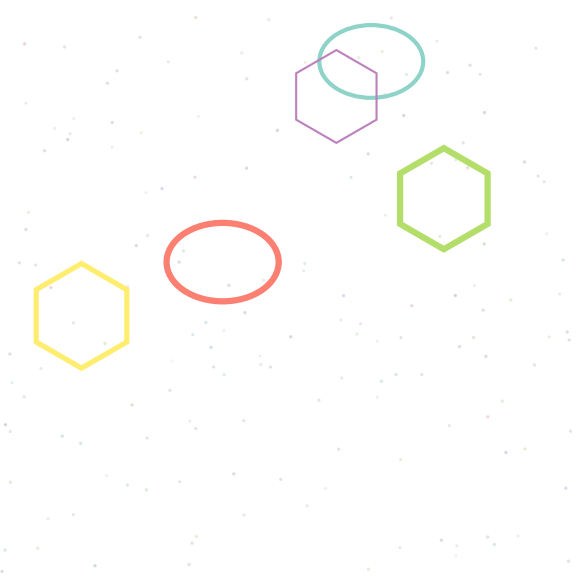[{"shape": "oval", "thickness": 2, "radius": 0.45, "center": [0.643, 0.893]}, {"shape": "oval", "thickness": 3, "radius": 0.49, "center": [0.386, 0.545]}, {"shape": "hexagon", "thickness": 3, "radius": 0.44, "center": [0.769, 0.655]}, {"shape": "hexagon", "thickness": 1, "radius": 0.4, "center": [0.582, 0.832]}, {"shape": "hexagon", "thickness": 2.5, "radius": 0.45, "center": [0.141, 0.452]}]